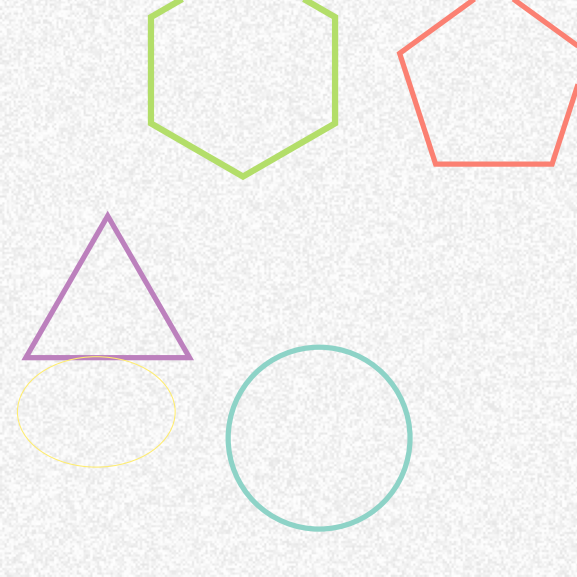[{"shape": "circle", "thickness": 2.5, "radius": 0.79, "center": [0.553, 0.24]}, {"shape": "pentagon", "thickness": 2.5, "radius": 0.86, "center": [0.855, 0.854]}, {"shape": "hexagon", "thickness": 3, "radius": 0.92, "center": [0.421, 0.878]}, {"shape": "triangle", "thickness": 2.5, "radius": 0.82, "center": [0.186, 0.462]}, {"shape": "oval", "thickness": 0.5, "radius": 0.68, "center": [0.167, 0.286]}]